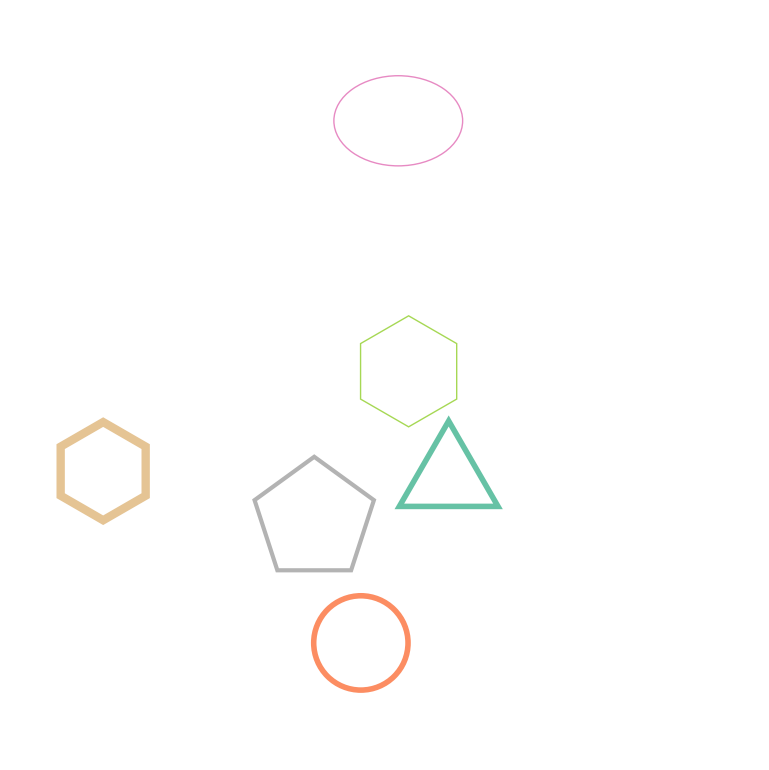[{"shape": "triangle", "thickness": 2, "radius": 0.37, "center": [0.583, 0.379]}, {"shape": "circle", "thickness": 2, "radius": 0.31, "center": [0.469, 0.165]}, {"shape": "oval", "thickness": 0.5, "radius": 0.42, "center": [0.517, 0.843]}, {"shape": "hexagon", "thickness": 0.5, "radius": 0.36, "center": [0.531, 0.518]}, {"shape": "hexagon", "thickness": 3, "radius": 0.32, "center": [0.134, 0.388]}, {"shape": "pentagon", "thickness": 1.5, "radius": 0.41, "center": [0.408, 0.325]}]